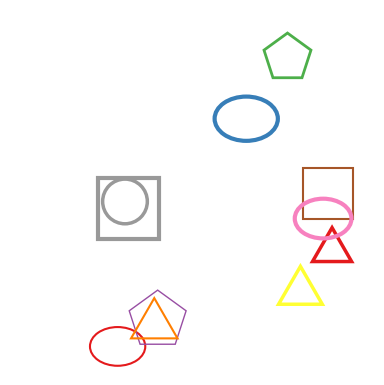[{"shape": "oval", "thickness": 1.5, "radius": 0.36, "center": [0.306, 0.1]}, {"shape": "triangle", "thickness": 2.5, "radius": 0.29, "center": [0.863, 0.35]}, {"shape": "oval", "thickness": 3, "radius": 0.41, "center": [0.64, 0.692]}, {"shape": "pentagon", "thickness": 2, "radius": 0.32, "center": [0.747, 0.85]}, {"shape": "pentagon", "thickness": 1, "radius": 0.39, "center": [0.41, 0.169]}, {"shape": "triangle", "thickness": 1.5, "radius": 0.35, "center": [0.401, 0.156]}, {"shape": "triangle", "thickness": 2.5, "radius": 0.33, "center": [0.78, 0.243]}, {"shape": "square", "thickness": 1.5, "radius": 0.33, "center": [0.852, 0.498]}, {"shape": "oval", "thickness": 3, "radius": 0.37, "center": [0.839, 0.432]}, {"shape": "square", "thickness": 3, "radius": 0.39, "center": [0.334, 0.457]}, {"shape": "circle", "thickness": 2.5, "radius": 0.29, "center": [0.325, 0.477]}]